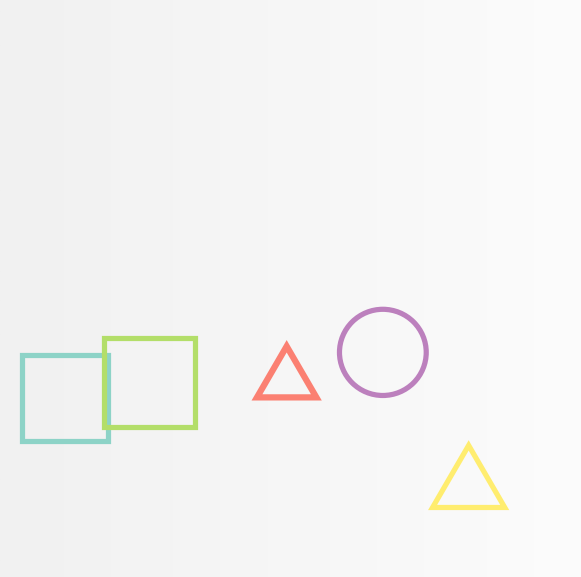[{"shape": "square", "thickness": 2.5, "radius": 0.37, "center": [0.112, 0.31]}, {"shape": "triangle", "thickness": 3, "radius": 0.3, "center": [0.493, 0.341]}, {"shape": "square", "thickness": 2.5, "radius": 0.39, "center": [0.257, 0.337]}, {"shape": "circle", "thickness": 2.5, "radius": 0.37, "center": [0.659, 0.389]}, {"shape": "triangle", "thickness": 2.5, "radius": 0.36, "center": [0.806, 0.156]}]